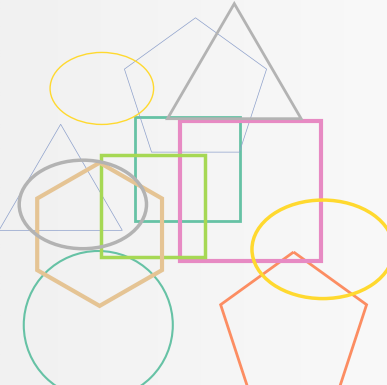[{"shape": "circle", "thickness": 1.5, "radius": 0.96, "center": [0.254, 0.156]}, {"shape": "square", "thickness": 2, "radius": 0.67, "center": [0.484, 0.561]}, {"shape": "pentagon", "thickness": 2, "radius": 0.99, "center": [0.758, 0.147]}, {"shape": "pentagon", "thickness": 0.5, "radius": 0.96, "center": [0.505, 0.761]}, {"shape": "triangle", "thickness": 0.5, "radius": 0.92, "center": [0.157, 0.494]}, {"shape": "square", "thickness": 3, "radius": 0.91, "center": [0.645, 0.504]}, {"shape": "square", "thickness": 2.5, "radius": 0.67, "center": [0.395, 0.465]}, {"shape": "oval", "thickness": 1, "radius": 0.67, "center": [0.263, 0.77]}, {"shape": "oval", "thickness": 2.5, "radius": 0.91, "center": [0.833, 0.352]}, {"shape": "hexagon", "thickness": 3, "radius": 0.93, "center": [0.257, 0.391]}, {"shape": "oval", "thickness": 2.5, "radius": 0.82, "center": [0.214, 0.469]}, {"shape": "triangle", "thickness": 2, "radius": 1.0, "center": [0.605, 0.791]}]